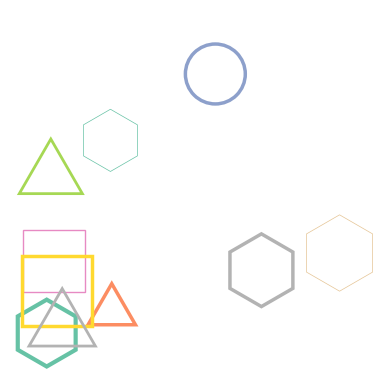[{"shape": "hexagon", "thickness": 0.5, "radius": 0.4, "center": [0.287, 0.635]}, {"shape": "hexagon", "thickness": 3, "radius": 0.43, "center": [0.121, 0.135]}, {"shape": "triangle", "thickness": 2.5, "radius": 0.36, "center": [0.29, 0.192]}, {"shape": "circle", "thickness": 2.5, "radius": 0.39, "center": [0.559, 0.808]}, {"shape": "square", "thickness": 1, "radius": 0.4, "center": [0.141, 0.322]}, {"shape": "triangle", "thickness": 2, "radius": 0.47, "center": [0.132, 0.544]}, {"shape": "square", "thickness": 2.5, "radius": 0.45, "center": [0.149, 0.243]}, {"shape": "hexagon", "thickness": 0.5, "radius": 0.5, "center": [0.882, 0.343]}, {"shape": "triangle", "thickness": 2, "radius": 0.5, "center": [0.162, 0.151]}, {"shape": "hexagon", "thickness": 2.5, "radius": 0.47, "center": [0.679, 0.298]}]